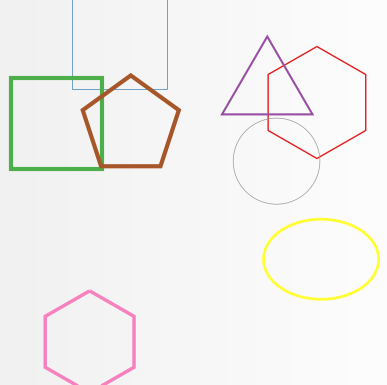[{"shape": "hexagon", "thickness": 1, "radius": 0.73, "center": [0.818, 0.734]}, {"shape": "square", "thickness": 0.5, "radius": 0.61, "center": [0.309, 0.891]}, {"shape": "square", "thickness": 3, "radius": 0.59, "center": [0.146, 0.679]}, {"shape": "triangle", "thickness": 1.5, "radius": 0.67, "center": [0.69, 0.77]}, {"shape": "oval", "thickness": 2, "radius": 0.74, "center": [0.829, 0.327]}, {"shape": "pentagon", "thickness": 3, "radius": 0.65, "center": [0.337, 0.674]}, {"shape": "hexagon", "thickness": 2.5, "radius": 0.66, "center": [0.231, 0.112]}, {"shape": "circle", "thickness": 0.5, "radius": 0.56, "center": [0.714, 0.581]}]